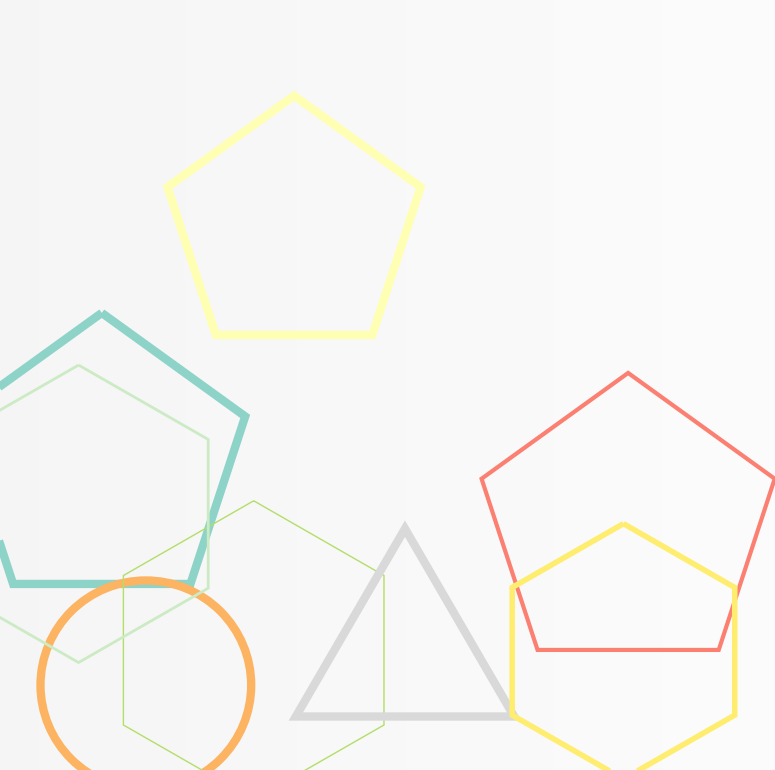[{"shape": "pentagon", "thickness": 3, "radius": 0.97, "center": [0.131, 0.399]}, {"shape": "pentagon", "thickness": 3, "radius": 0.86, "center": [0.379, 0.704]}, {"shape": "pentagon", "thickness": 1.5, "radius": 0.99, "center": [0.811, 0.317]}, {"shape": "circle", "thickness": 3, "radius": 0.68, "center": [0.188, 0.11]}, {"shape": "hexagon", "thickness": 0.5, "radius": 0.97, "center": [0.327, 0.156]}, {"shape": "triangle", "thickness": 3, "radius": 0.81, "center": [0.523, 0.151]}, {"shape": "hexagon", "thickness": 1, "radius": 0.97, "center": [0.101, 0.333]}, {"shape": "hexagon", "thickness": 2, "radius": 0.83, "center": [0.804, 0.154]}]